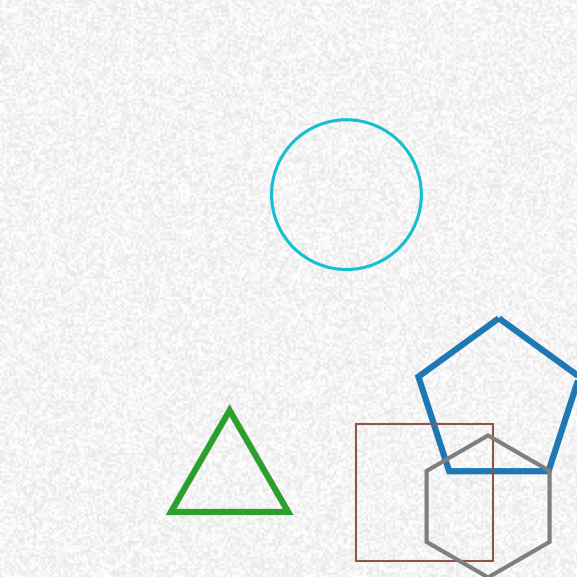[{"shape": "pentagon", "thickness": 3, "radius": 0.73, "center": [0.864, 0.302]}, {"shape": "triangle", "thickness": 3, "radius": 0.59, "center": [0.398, 0.171]}, {"shape": "square", "thickness": 1, "radius": 0.59, "center": [0.736, 0.146]}, {"shape": "hexagon", "thickness": 2, "radius": 0.61, "center": [0.845, 0.122]}, {"shape": "circle", "thickness": 1.5, "radius": 0.65, "center": [0.6, 0.662]}]